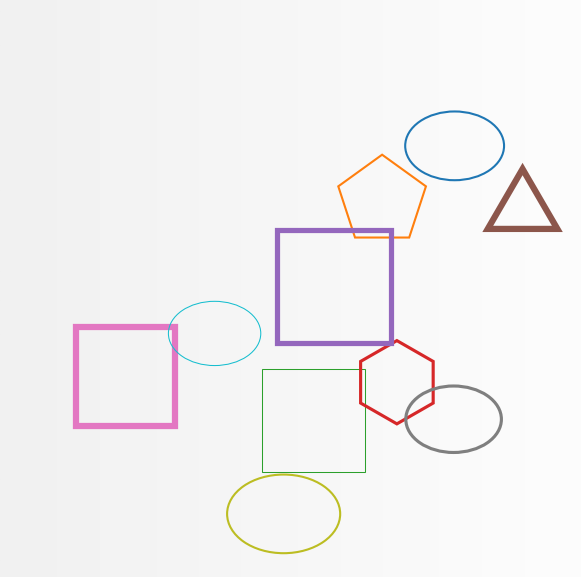[{"shape": "oval", "thickness": 1, "radius": 0.43, "center": [0.782, 0.747]}, {"shape": "pentagon", "thickness": 1, "radius": 0.4, "center": [0.657, 0.652]}, {"shape": "square", "thickness": 0.5, "radius": 0.44, "center": [0.54, 0.271]}, {"shape": "hexagon", "thickness": 1.5, "radius": 0.36, "center": [0.683, 0.337]}, {"shape": "square", "thickness": 2.5, "radius": 0.49, "center": [0.575, 0.503]}, {"shape": "triangle", "thickness": 3, "radius": 0.35, "center": [0.899, 0.637]}, {"shape": "square", "thickness": 3, "radius": 0.43, "center": [0.216, 0.347]}, {"shape": "oval", "thickness": 1.5, "radius": 0.41, "center": [0.78, 0.273]}, {"shape": "oval", "thickness": 1, "radius": 0.49, "center": [0.488, 0.109]}, {"shape": "oval", "thickness": 0.5, "radius": 0.4, "center": [0.369, 0.422]}]